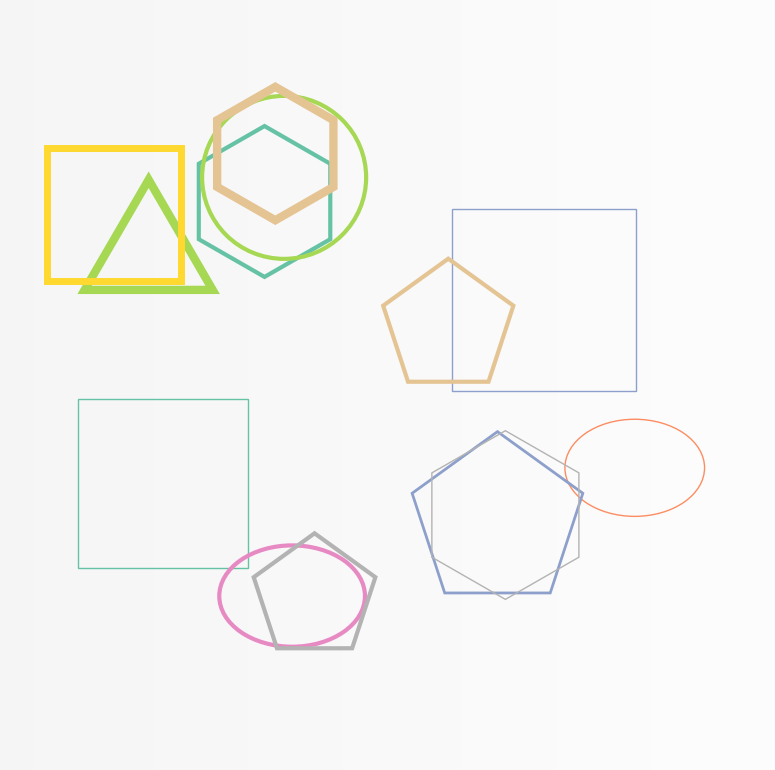[{"shape": "hexagon", "thickness": 1.5, "radius": 0.49, "center": [0.341, 0.738]}, {"shape": "square", "thickness": 0.5, "radius": 0.55, "center": [0.211, 0.372]}, {"shape": "oval", "thickness": 0.5, "radius": 0.45, "center": [0.819, 0.392]}, {"shape": "square", "thickness": 0.5, "radius": 0.59, "center": [0.702, 0.61]}, {"shape": "pentagon", "thickness": 1, "radius": 0.58, "center": [0.642, 0.324]}, {"shape": "oval", "thickness": 1.5, "radius": 0.47, "center": [0.377, 0.226]}, {"shape": "circle", "thickness": 1.5, "radius": 0.53, "center": [0.367, 0.77]}, {"shape": "triangle", "thickness": 3, "radius": 0.48, "center": [0.192, 0.671]}, {"shape": "square", "thickness": 2.5, "radius": 0.43, "center": [0.147, 0.721]}, {"shape": "hexagon", "thickness": 3, "radius": 0.43, "center": [0.355, 0.801]}, {"shape": "pentagon", "thickness": 1.5, "radius": 0.44, "center": [0.578, 0.576]}, {"shape": "hexagon", "thickness": 0.5, "radius": 0.55, "center": [0.652, 0.331]}, {"shape": "pentagon", "thickness": 1.5, "radius": 0.41, "center": [0.406, 0.225]}]